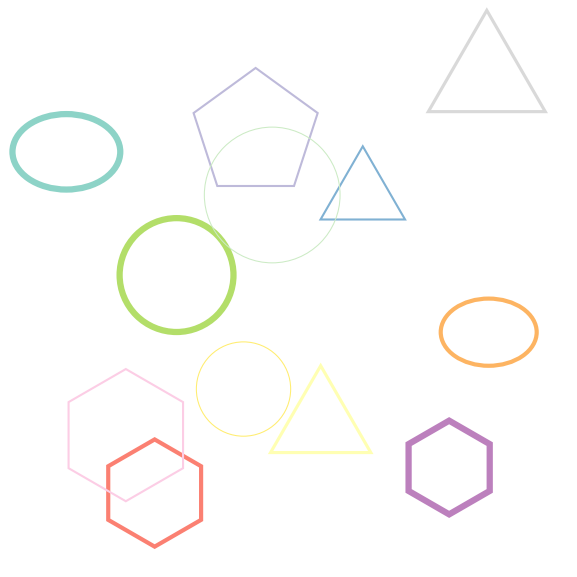[{"shape": "oval", "thickness": 3, "radius": 0.47, "center": [0.115, 0.736]}, {"shape": "triangle", "thickness": 1.5, "radius": 0.5, "center": [0.555, 0.266]}, {"shape": "pentagon", "thickness": 1, "radius": 0.56, "center": [0.443, 0.768]}, {"shape": "hexagon", "thickness": 2, "radius": 0.46, "center": [0.268, 0.145]}, {"shape": "triangle", "thickness": 1, "radius": 0.42, "center": [0.628, 0.661]}, {"shape": "oval", "thickness": 2, "radius": 0.42, "center": [0.846, 0.424]}, {"shape": "circle", "thickness": 3, "radius": 0.49, "center": [0.306, 0.523]}, {"shape": "hexagon", "thickness": 1, "radius": 0.57, "center": [0.218, 0.246]}, {"shape": "triangle", "thickness": 1.5, "radius": 0.58, "center": [0.843, 0.864]}, {"shape": "hexagon", "thickness": 3, "radius": 0.41, "center": [0.778, 0.19]}, {"shape": "circle", "thickness": 0.5, "radius": 0.59, "center": [0.471, 0.661]}, {"shape": "circle", "thickness": 0.5, "radius": 0.41, "center": [0.422, 0.325]}]